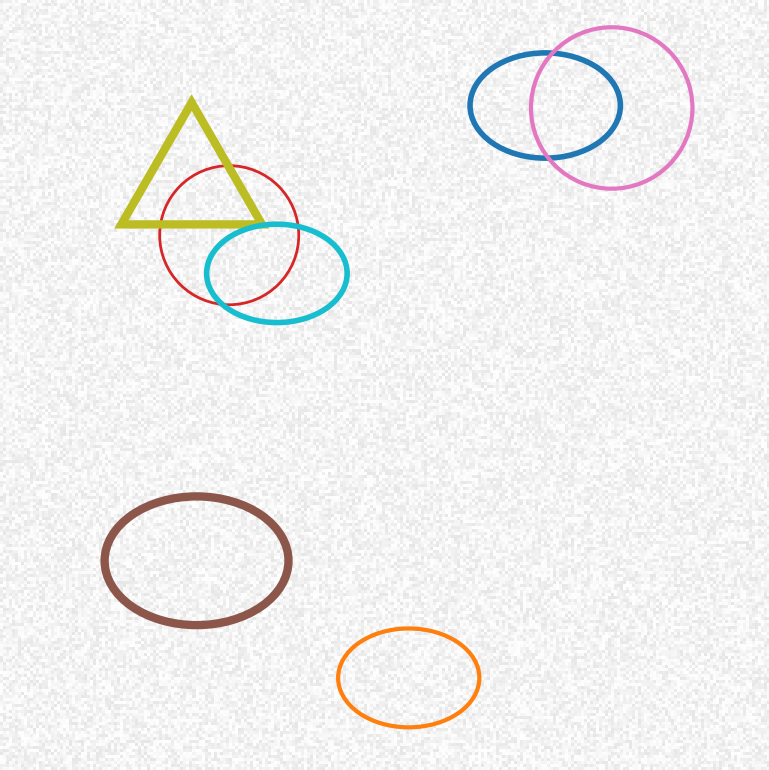[{"shape": "oval", "thickness": 2, "radius": 0.49, "center": [0.708, 0.863]}, {"shape": "oval", "thickness": 1.5, "radius": 0.46, "center": [0.531, 0.12]}, {"shape": "circle", "thickness": 1, "radius": 0.45, "center": [0.298, 0.695]}, {"shape": "oval", "thickness": 3, "radius": 0.6, "center": [0.255, 0.272]}, {"shape": "circle", "thickness": 1.5, "radius": 0.52, "center": [0.794, 0.86]}, {"shape": "triangle", "thickness": 3, "radius": 0.53, "center": [0.249, 0.761]}, {"shape": "oval", "thickness": 2, "radius": 0.46, "center": [0.36, 0.645]}]